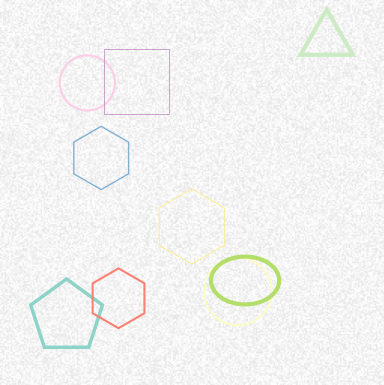[{"shape": "pentagon", "thickness": 2.5, "radius": 0.49, "center": [0.173, 0.177]}, {"shape": "circle", "thickness": 1, "radius": 0.44, "center": [0.618, 0.243]}, {"shape": "hexagon", "thickness": 1.5, "radius": 0.39, "center": [0.308, 0.225]}, {"shape": "hexagon", "thickness": 1, "radius": 0.41, "center": [0.263, 0.59]}, {"shape": "oval", "thickness": 3, "radius": 0.44, "center": [0.637, 0.271]}, {"shape": "circle", "thickness": 1.5, "radius": 0.36, "center": [0.227, 0.785]}, {"shape": "square", "thickness": 0.5, "radius": 0.42, "center": [0.355, 0.788]}, {"shape": "triangle", "thickness": 3, "radius": 0.39, "center": [0.849, 0.897]}, {"shape": "hexagon", "thickness": 0.5, "radius": 0.49, "center": [0.498, 0.412]}]